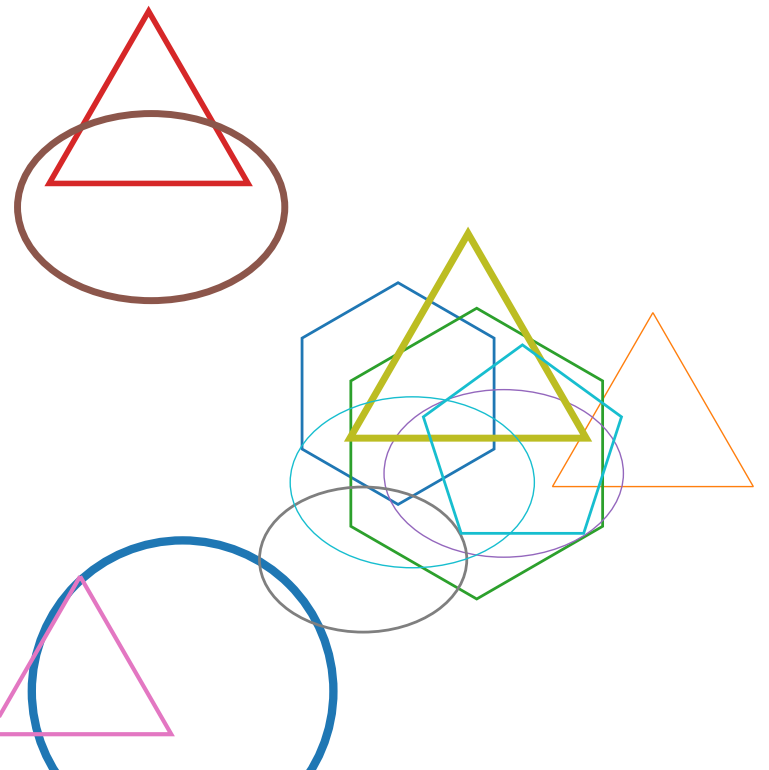[{"shape": "hexagon", "thickness": 1, "radius": 0.72, "center": [0.517, 0.489]}, {"shape": "circle", "thickness": 3, "radius": 0.98, "center": [0.237, 0.102]}, {"shape": "triangle", "thickness": 0.5, "radius": 0.75, "center": [0.848, 0.443]}, {"shape": "hexagon", "thickness": 1, "radius": 0.94, "center": [0.619, 0.411]}, {"shape": "triangle", "thickness": 2, "radius": 0.75, "center": [0.193, 0.836]}, {"shape": "oval", "thickness": 0.5, "radius": 0.78, "center": [0.654, 0.385]}, {"shape": "oval", "thickness": 2.5, "radius": 0.87, "center": [0.196, 0.731]}, {"shape": "triangle", "thickness": 1.5, "radius": 0.68, "center": [0.104, 0.115]}, {"shape": "oval", "thickness": 1, "radius": 0.67, "center": [0.472, 0.273]}, {"shape": "triangle", "thickness": 2.5, "radius": 0.89, "center": [0.608, 0.52]}, {"shape": "oval", "thickness": 0.5, "radius": 0.79, "center": [0.535, 0.374]}, {"shape": "pentagon", "thickness": 1, "radius": 0.68, "center": [0.678, 0.417]}]